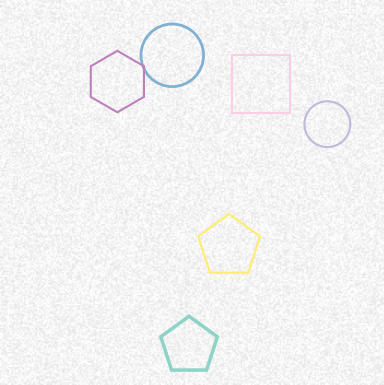[{"shape": "pentagon", "thickness": 2.5, "radius": 0.39, "center": [0.491, 0.101]}, {"shape": "circle", "thickness": 1.5, "radius": 0.3, "center": [0.85, 0.677]}, {"shape": "circle", "thickness": 2, "radius": 0.41, "center": [0.447, 0.856]}, {"shape": "square", "thickness": 1.5, "radius": 0.38, "center": [0.678, 0.782]}, {"shape": "hexagon", "thickness": 1.5, "radius": 0.4, "center": [0.305, 0.788]}, {"shape": "pentagon", "thickness": 1.5, "radius": 0.42, "center": [0.595, 0.36]}]